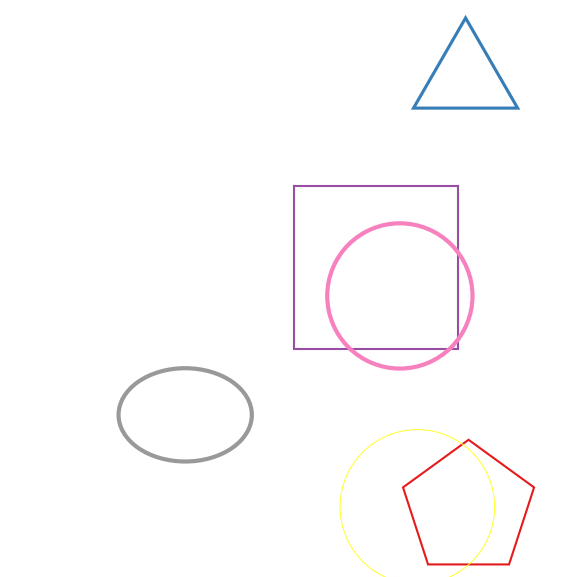[{"shape": "pentagon", "thickness": 1, "radius": 0.6, "center": [0.811, 0.118]}, {"shape": "triangle", "thickness": 1.5, "radius": 0.52, "center": [0.806, 0.864]}, {"shape": "square", "thickness": 1, "radius": 0.71, "center": [0.651, 0.536]}, {"shape": "circle", "thickness": 0.5, "radius": 0.67, "center": [0.723, 0.121]}, {"shape": "circle", "thickness": 2, "radius": 0.63, "center": [0.692, 0.487]}, {"shape": "oval", "thickness": 2, "radius": 0.58, "center": [0.321, 0.281]}]